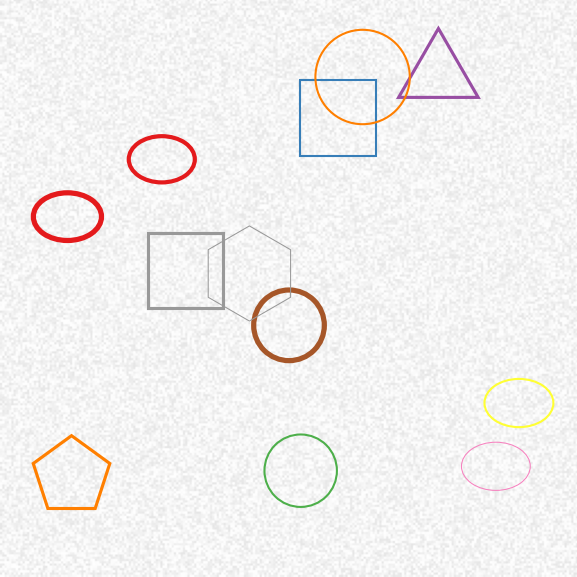[{"shape": "oval", "thickness": 2.5, "radius": 0.29, "center": [0.117, 0.624]}, {"shape": "oval", "thickness": 2, "radius": 0.29, "center": [0.28, 0.723]}, {"shape": "square", "thickness": 1, "radius": 0.33, "center": [0.585, 0.795]}, {"shape": "circle", "thickness": 1, "radius": 0.31, "center": [0.521, 0.184]}, {"shape": "triangle", "thickness": 1.5, "radius": 0.4, "center": [0.759, 0.87]}, {"shape": "pentagon", "thickness": 1.5, "radius": 0.35, "center": [0.124, 0.175]}, {"shape": "circle", "thickness": 1, "radius": 0.41, "center": [0.628, 0.866]}, {"shape": "oval", "thickness": 1, "radius": 0.3, "center": [0.899, 0.301]}, {"shape": "circle", "thickness": 2.5, "radius": 0.31, "center": [0.5, 0.436]}, {"shape": "oval", "thickness": 0.5, "radius": 0.3, "center": [0.859, 0.192]}, {"shape": "hexagon", "thickness": 0.5, "radius": 0.41, "center": [0.432, 0.526]}, {"shape": "square", "thickness": 1.5, "radius": 0.32, "center": [0.321, 0.53]}]